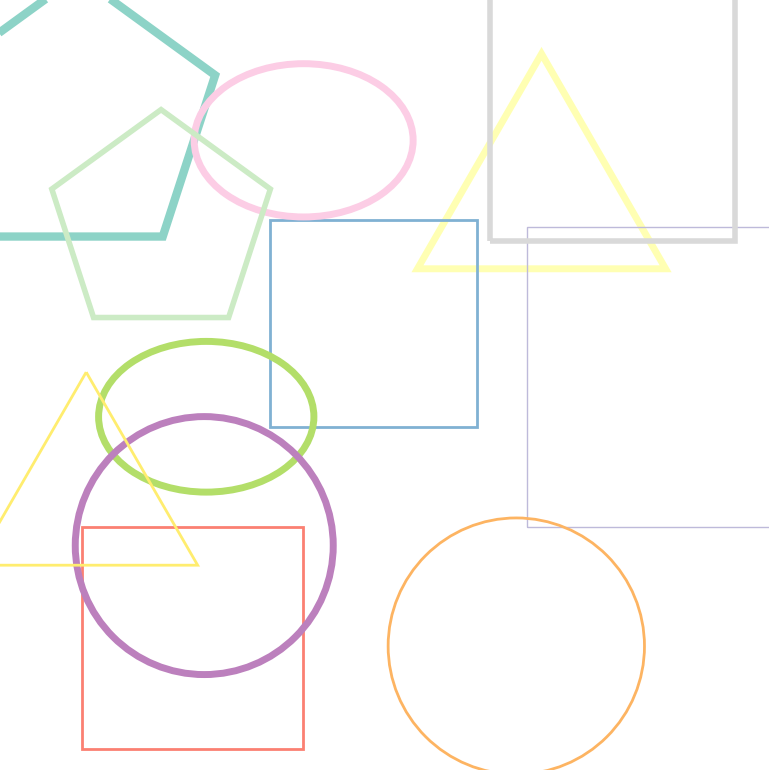[{"shape": "pentagon", "thickness": 3, "radius": 0.94, "center": [0.101, 0.844]}, {"shape": "triangle", "thickness": 2.5, "radius": 0.93, "center": [0.703, 0.744]}, {"shape": "square", "thickness": 0.5, "radius": 0.97, "center": [0.879, 0.511]}, {"shape": "square", "thickness": 1, "radius": 0.72, "center": [0.25, 0.171]}, {"shape": "square", "thickness": 1, "radius": 0.67, "center": [0.485, 0.58]}, {"shape": "circle", "thickness": 1, "radius": 0.83, "center": [0.671, 0.161]}, {"shape": "oval", "thickness": 2.5, "radius": 0.7, "center": [0.268, 0.459]}, {"shape": "oval", "thickness": 2.5, "radius": 0.71, "center": [0.394, 0.818]}, {"shape": "square", "thickness": 2, "radius": 0.79, "center": [0.795, 0.845]}, {"shape": "circle", "thickness": 2.5, "radius": 0.84, "center": [0.265, 0.291]}, {"shape": "pentagon", "thickness": 2, "radius": 0.75, "center": [0.209, 0.708]}, {"shape": "triangle", "thickness": 1, "radius": 0.84, "center": [0.112, 0.35]}]